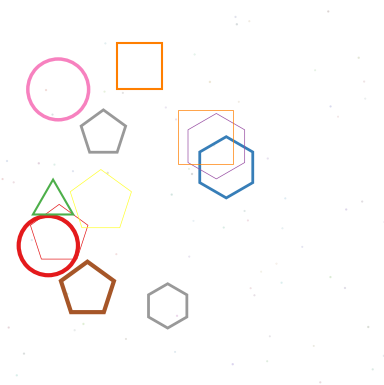[{"shape": "pentagon", "thickness": 0.5, "radius": 0.39, "center": [0.154, 0.391]}, {"shape": "circle", "thickness": 3, "radius": 0.38, "center": [0.125, 0.362]}, {"shape": "hexagon", "thickness": 2, "radius": 0.4, "center": [0.588, 0.565]}, {"shape": "triangle", "thickness": 1.5, "radius": 0.3, "center": [0.138, 0.473]}, {"shape": "hexagon", "thickness": 0.5, "radius": 0.42, "center": [0.562, 0.62]}, {"shape": "square", "thickness": 1.5, "radius": 0.29, "center": [0.362, 0.828]}, {"shape": "square", "thickness": 0.5, "radius": 0.36, "center": [0.533, 0.644]}, {"shape": "pentagon", "thickness": 0.5, "radius": 0.42, "center": [0.262, 0.476]}, {"shape": "pentagon", "thickness": 3, "radius": 0.36, "center": [0.227, 0.248]}, {"shape": "circle", "thickness": 2.5, "radius": 0.39, "center": [0.151, 0.768]}, {"shape": "hexagon", "thickness": 2, "radius": 0.29, "center": [0.436, 0.205]}, {"shape": "pentagon", "thickness": 2, "radius": 0.3, "center": [0.269, 0.654]}]